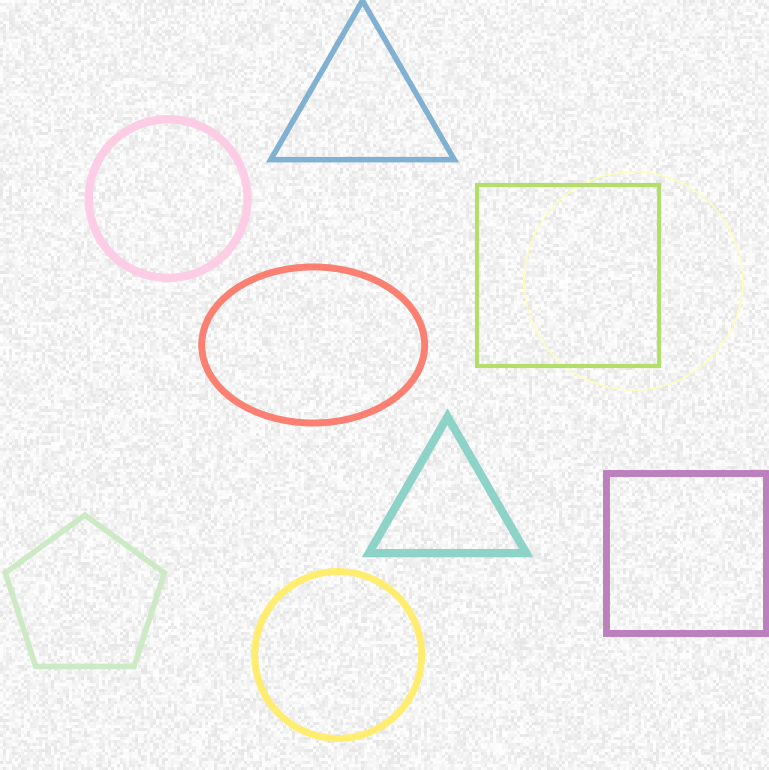[{"shape": "triangle", "thickness": 3, "radius": 0.59, "center": [0.581, 0.341]}, {"shape": "circle", "thickness": 0.5, "radius": 0.71, "center": [0.823, 0.635]}, {"shape": "oval", "thickness": 2.5, "radius": 0.72, "center": [0.407, 0.552]}, {"shape": "triangle", "thickness": 2, "radius": 0.69, "center": [0.471, 0.861]}, {"shape": "square", "thickness": 1.5, "radius": 0.59, "center": [0.738, 0.642]}, {"shape": "circle", "thickness": 3, "radius": 0.52, "center": [0.218, 0.742]}, {"shape": "square", "thickness": 2.5, "radius": 0.52, "center": [0.891, 0.282]}, {"shape": "pentagon", "thickness": 2, "radius": 0.54, "center": [0.11, 0.222]}, {"shape": "circle", "thickness": 2.5, "radius": 0.54, "center": [0.439, 0.149]}]